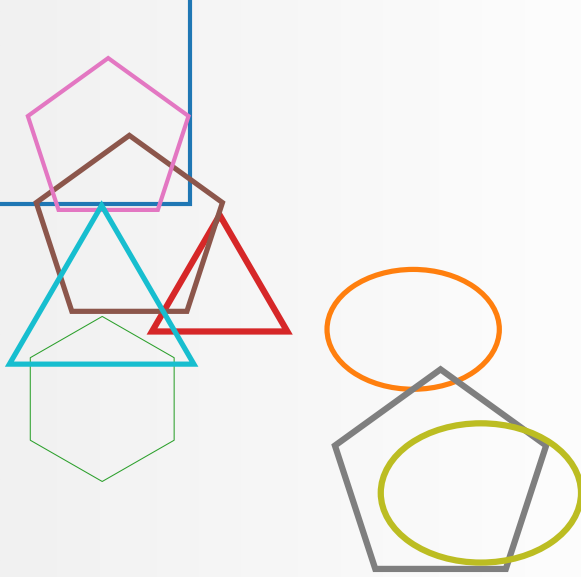[{"shape": "square", "thickness": 2, "radius": 0.99, "center": [0.129, 0.843]}, {"shape": "oval", "thickness": 2.5, "radius": 0.74, "center": [0.711, 0.429]}, {"shape": "hexagon", "thickness": 0.5, "radius": 0.71, "center": [0.176, 0.308]}, {"shape": "triangle", "thickness": 3, "radius": 0.67, "center": [0.378, 0.492]}, {"shape": "pentagon", "thickness": 2.5, "radius": 0.84, "center": [0.223, 0.596]}, {"shape": "pentagon", "thickness": 2, "radius": 0.73, "center": [0.186, 0.753]}, {"shape": "pentagon", "thickness": 3, "radius": 0.96, "center": [0.758, 0.169]}, {"shape": "oval", "thickness": 3, "radius": 0.86, "center": [0.827, 0.146]}, {"shape": "triangle", "thickness": 2.5, "radius": 0.92, "center": [0.175, 0.46]}]